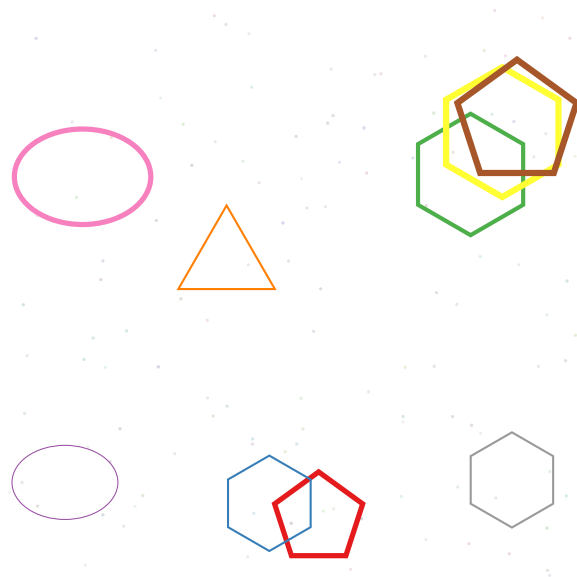[{"shape": "pentagon", "thickness": 2.5, "radius": 0.4, "center": [0.552, 0.102]}, {"shape": "hexagon", "thickness": 1, "radius": 0.41, "center": [0.466, 0.128]}, {"shape": "hexagon", "thickness": 2, "radius": 0.53, "center": [0.815, 0.697]}, {"shape": "oval", "thickness": 0.5, "radius": 0.46, "center": [0.112, 0.164]}, {"shape": "triangle", "thickness": 1, "radius": 0.48, "center": [0.392, 0.547]}, {"shape": "hexagon", "thickness": 3, "radius": 0.56, "center": [0.87, 0.77]}, {"shape": "pentagon", "thickness": 3, "radius": 0.54, "center": [0.895, 0.787]}, {"shape": "oval", "thickness": 2.5, "radius": 0.59, "center": [0.143, 0.693]}, {"shape": "hexagon", "thickness": 1, "radius": 0.41, "center": [0.886, 0.168]}]